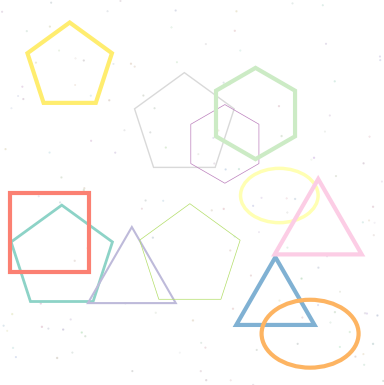[{"shape": "pentagon", "thickness": 2, "radius": 0.69, "center": [0.16, 0.329]}, {"shape": "oval", "thickness": 2.5, "radius": 0.5, "center": [0.726, 0.492]}, {"shape": "triangle", "thickness": 1.5, "radius": 0.66, "center": [0.342, 0.279]}, {"shape": "square", "thickness": 3, "radius": 0.51, "center": [0.129, 0.396]}, {"shape": "triangle", "thickness": 3, "radius": 0.59, "center": [0.715, 0.215]}, {"shape": "oval", "thickness": 3, "radius": 0.63, "center": [0.805, 0.133]}, {"shape": "pentagon", "thickness": 0.5, "radius": 0.69, "center": [0.493, 0.334]}, {"shape": "triangle", "thickness": 3, "radius": 0.65, "center": [0.827, 0.404]}, {"shape": "pentagon", "thickness": 1, "radius": 0.68, "center": [0.479, 0.675]}, {"shape": "hexagon", "thickness": 0.5, "radius": 0.51, "center": [0.584, 0.626]}, {"shape": "hexagon", "thickness": 3, "radius": 0.59, "center": [0.664, 0.705]}, {"shape": "pentagon", "thickness": 3, "radius": 0.58, "center": [0.181, 0.826]}]